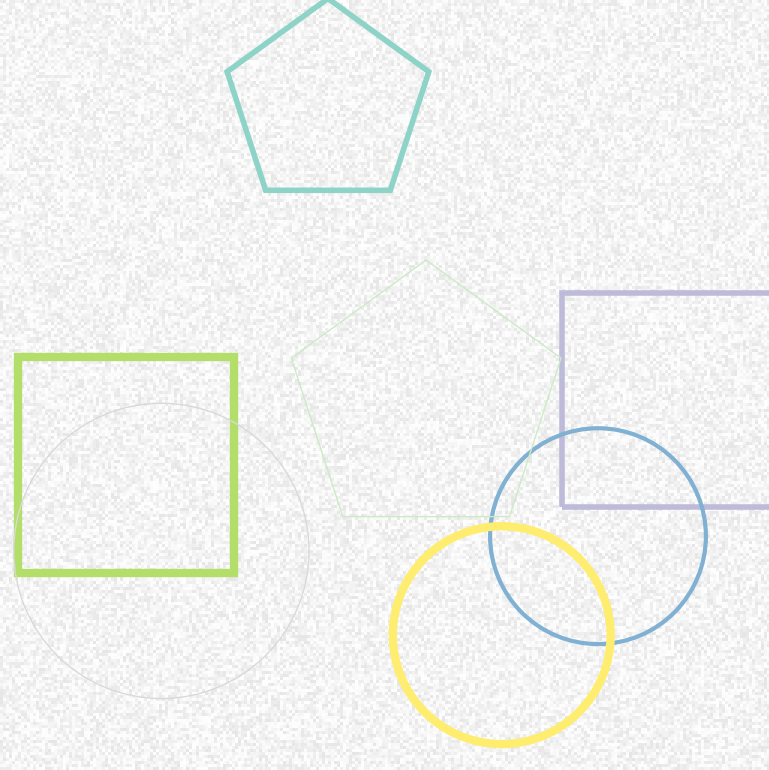[{"shape": "pentagon", "thickness": 2, "radius": 0.69, "center": [0.426, 0.864]}, {"shape": "square", "thickness": 2, "radius": 0.69, "center": [0.869, 0.48]}, {"shape": "circle", "thickness": 1.5, "radius": 0.7, "center": [0.777, 0.304]}, {"shape": "square", "thickness": 3, "radius": 0.7, "center": [0.164, 0.396]}, {"shape": "circle", "thickness": 0.5, "radius": 0.96, "center": [0.21, 0.285]}, {"shape": "pentagon", "thickness": 0.5, "radius": 0.92, "center": [0.553, 0.478]}, {"shape": "circle", "thickness": 3, "radius": 0.71, "center": [0.652, 0.175]}]